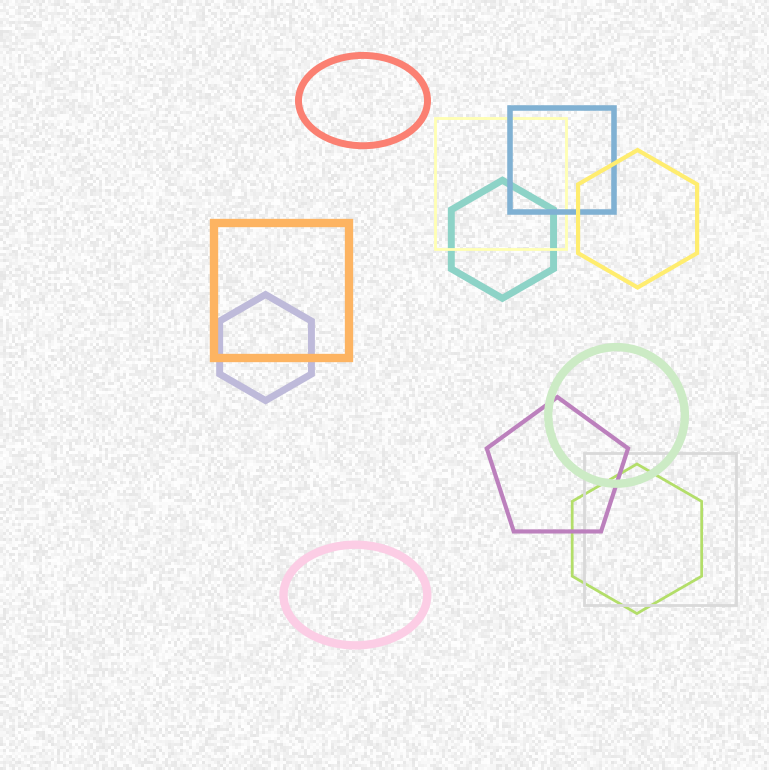[{"shape": "hexagon", "thickness": 2.5, "radius": 0.38, "center": [0.652, 0.689]}, {"shape": "square", "thickness": 1, "radius": 0.42, "center": [0.65, 0.762]}, {"shape": "hexagon", "thickness": 2.5, "radius": 0.34, "center": [0.345, 0.549]}, {"shape": "oval", "thickness": 2.5, "radius": 0.42, "center": [0.471, 0.869]}, {"shape": "square", "thickness": 2, "radius": 0.34, "center": [0.73, 0.792]}, {"shape": "square", "thickness": 3, "radius": 0.44, "center": [0.366, 0.623]}, {"shape": "hexagon", "thickness": 1, "radius": 0.49, "center": [0.827, 0.3]}, {"shape": "oval", "thickness": 3, "radius": 0.47, "center": [0.462, 0.227]}, {"shape": "square", "thickness": 1, "radius": 0.5, "center": [0.857, 0.313]}, {"shape": "pentagon", "thickness": 1.5, "radius": 0.48, "center": [0.724, 0.388]}, {"shape": "circle", "thickness": 3, "radius": 0.44, "center": [0.801, 0.461]}, {"shape": "hexagon", "thickness": 1.5, "radius": 0.45, "center": [0.828, 0.716]}]